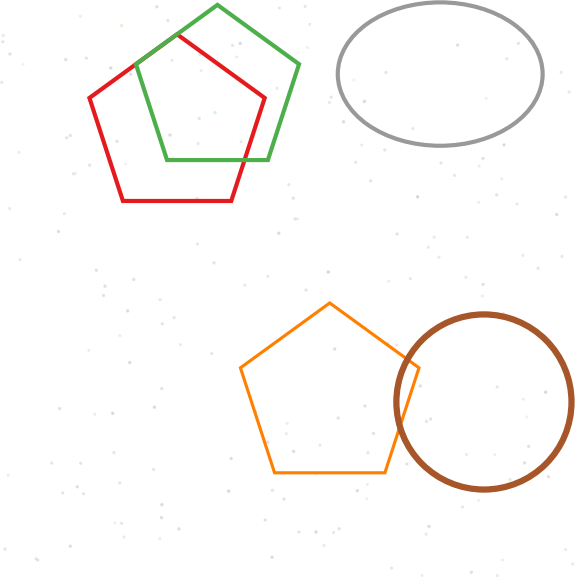[{"shape": "pentagon", "thickness": 2, "radius": 0.8, "center": [0.307, 0.78]}, {"shape": "pentagon", "thickness": 2, "radius": 0.74, "center": [0.377, 0.842]}, {"shape": "pentagon", "thickness": 1.5, "radius": 0.81, "center": [0.571, 0.312]}, {"shape": "circle", "thickness": 3, "radius": 0.76, "center": [0.838, 0.303]}, {"shape": "oval", "thickness": 2, "radius": 0.89, "center": [0.762, 0.871]}]